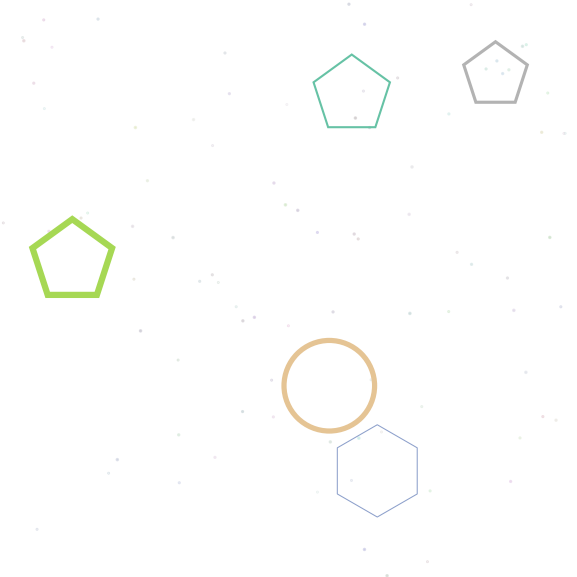[{"shape": "pentagon", "thickness": 1, "radius": 0.35, "center": [0.609, 0.835]}, {"shape": "hexagon", "thickness": 0.5, "radius": 0.4, "center": [0.653, 0.184]}, {"shape": "pentagon", "thickness": 3, "radius": 0.36, "center": [0.125, 0.547]}, {"shape": "circle", "thickness": 2.5, "radius": 0.39, "center": [0.57, 0.331]}, {"shape": "pentagon", "thickness": 1.5, "radius": 0.29, "center": [0.858, 0.869]}]